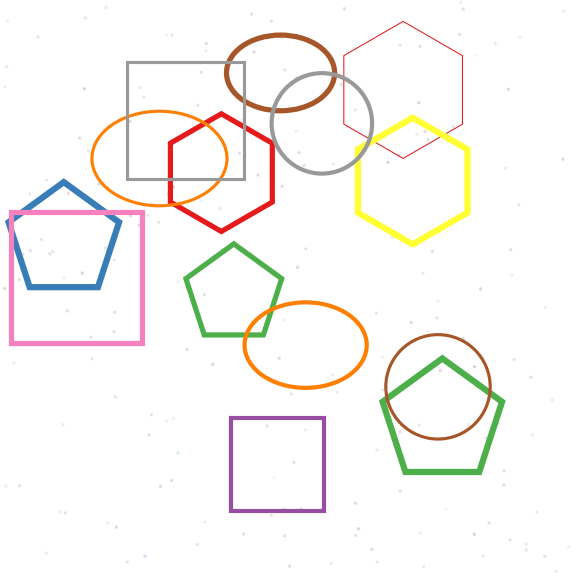[{"shape": "hexagon", "thickness": 0.5, "radius": 0.59, "center": [0.698, 0.843]}, {"shape": "hexagon", "thickness": 2.5, "radius": 0.51, "center": [0.383, 0.7]}, {"shape": "pentagon", "thickness": 3, "radius": 0.5, "center": [0.11, 0.583]}, {"shape": "pentagon", "thickness": 2.5, "radius": 0.44, "center": [0.405, 0.49]}, {"shape": "pentagon", "thickness": 3, "radius": 0.54, "center": [0.766, 0.27]}, {"shape": "square", "thickness": 2, "radius": 0.4, "center": [0.48, 0.195]}, {"shape": "oval", "thickness": 1.5, "radius": 0.58, "center": [0.276, 0.725]}, {"shape": "oval", "thickness": 2, "radius": 0.53, "center": [0.529, 0.402]}, {"shape": "hexagon", "thickness": 3, "radius": 0.55, "center": [0.715, 0.686]}, {"shape": "circle", "thickness": 1.5, "radius": 0.45, "center": [0.758, 0.329]}, {"shape": "oval", "thickness": 2.5, "radius": 0.47, "center": [0.486, 0.873]}, {"shape": "square", "thickness": 2.5, "radius": 0.57, "center": [0.133, 0.519]}, {"shape": "square", "thickness": 1.5, "radius": 0.51, "center": [0.321, 0.79]}, {"shape": "circle", "thickness": 2, "radius": 0.44, "center": [0.557, 0.786]}]